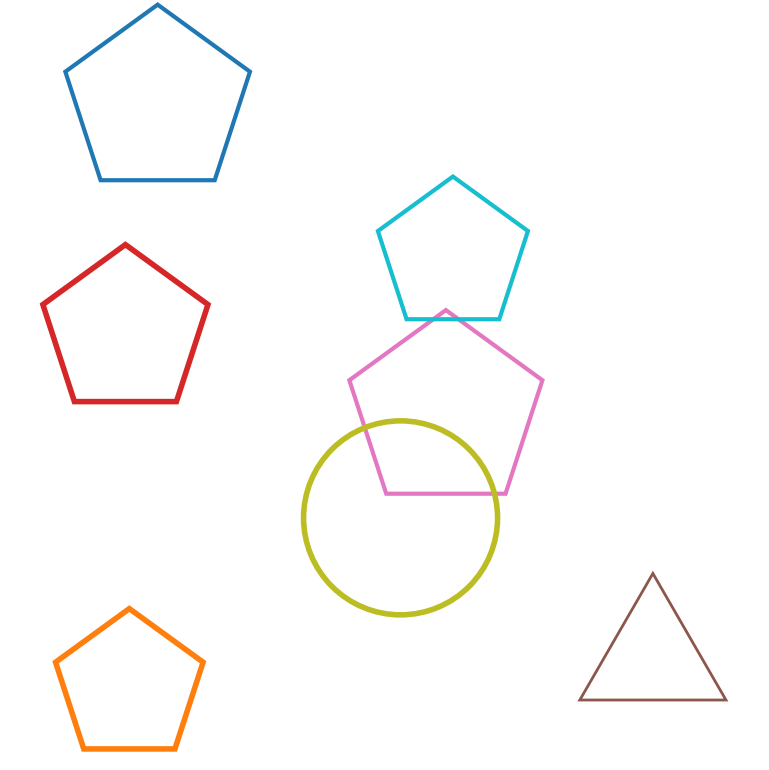[{"shape": "pentagon", "thickness": 1.5, "radius": 0.63, "center": [0.205, 0.868]}, {"shape": "pentagon", "thickness": 2, "radius": 0.5, "center": [0.168, 0.109]}, {"shape": "pentagon", "thickness": 2, "radius": 0.56, "center": [0.163, 0.57]}, {"shape": "triangle", "thickness": 1, "radius": 0.55, "center": [0.848, 0.146]}, {"shape": "pentagon", "thickness": 1.5, "radius": 0.66, "center": [0.579, 0.465]}, {"shape": "circle", "thickness": 2, "radius": 0.63, "center": [0.52, 0.327]}, {"shape": "pentagon", "thickness": 1.5, "radius": 0.51, "center": [0.588, 0.668]}]